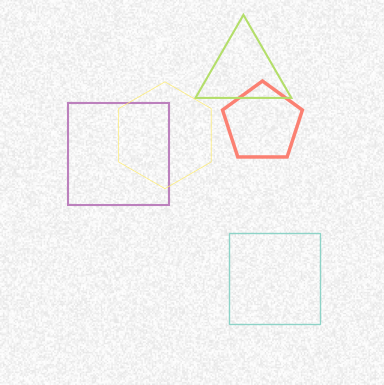[{"shape": "square", "thickness": 1, "radius": 0.59, "center": [0.714, 0.277]}, {"shape": "pentagon", "thickness": 2.5, "radius": 0.55, "center": [0.682, 0.681]}, {"shape": "triangle", "thickness": 1.5, "radius": 0.72, "center": [0.632, 0.818]}, {"shape": "square", "thickness": 1.5, "radius": 0.66, "center": [0.307, 0.6]}, {"shape": "hexagon", "thickness": 0.5, "radius": 0.69, "center": [0.428, 0.649]}]